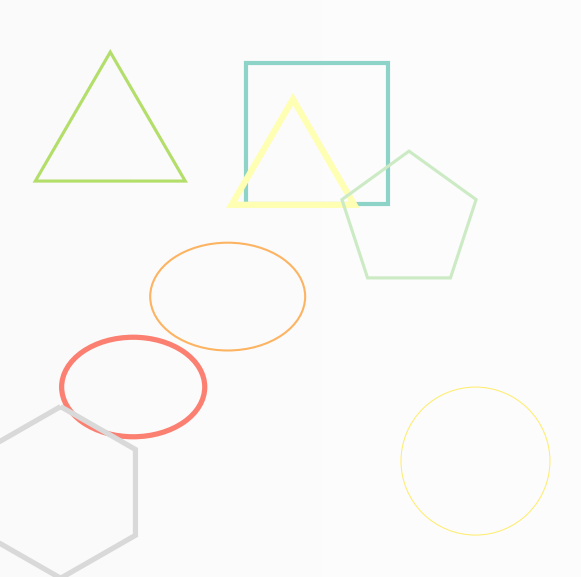[{"shape": "square", "thickness": 2, "radius": 0.61, "center": [0.545, 0.768]}, {"shape": "triangle", "thickness": 3, "radius": 0.61, "center": [0.504, 0.705]}, {"shape": "oval", "thickness": 2.5, "radius": 0.62, "center": [0.229, 0.329]}, {"shape": "oval", "thickness": 1, "radius": 0.67, "center": [0.392, 0.486]}, {"shape": "triangle", "thickness": 1.5, "radius": 0.74, "center": [0.19, 0.76]}, {"shape": "hexagon", "thickness": 2.5, "radius": 0.74, "center": [0.104, 0.146]}, {"shape": "pentagon", "thickness": 1.5, "radius": 0.61, "center": [0.704, 0.616]}, {"shape": "circle", "thickness": 0.5, "radius": 0.64, "center": [0.818, 0.201]}]